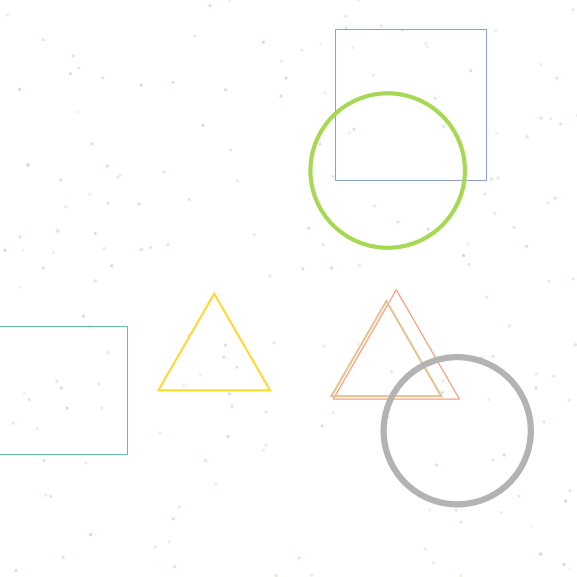[{"shape": "square", "thickness": 0.5, "radius": 0.55, "center": [0.109, 0.323]}, {"shape": "triangle", "thickness": 0.5, "radius": 0.63, "center": [0.686, 0.371]}, {"shape": "square", "thickness": 0.5, "radius": 0.65, "center": [0.711, 0.818]}, {"shape": "circle", "thickness": 2, "radius": 0.67, "center": [0.671, 0.704]}, {"shape": "triangle", "thickness": 1, "radius": 0.56, "center": [0.371, 0.379]}, {"shape": "triangle", "thickness": 1, "radius": 0.55, "center": [0.669, 0.368]}, {"shape": "circle", "thickness": 3, "radius": 0.64, "center": [0.792, 0.253]}]